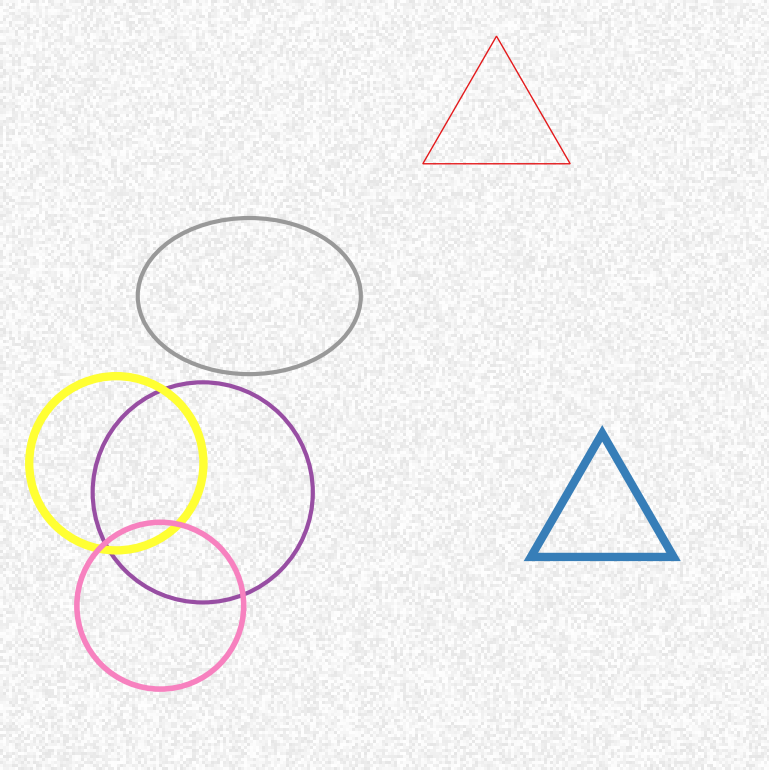[{"shape": "triangle", "thickness": 0.5, "radius": 0.55, "center": [0.645, 0.843]}, {"shape": "triangle", "thickness": 3, "radius": 0.54, "center": [0.782, 0.33]}, {"shape": "circle", "thickness": 1.5, "radius": 0.71, "center": [0.263, 0.361]}, {"shape": "circle", "thickness": 3, "radius": 0.57, "center": [0.151, 0.398]}, {"shape": "circle", "thickness": 2, "radius": 0.54, "center": [0.208, 0.213]}, {"shape": "oval", "thickness": 1.5, "radius": 0.72, "center": [0.324, 0.615]}]